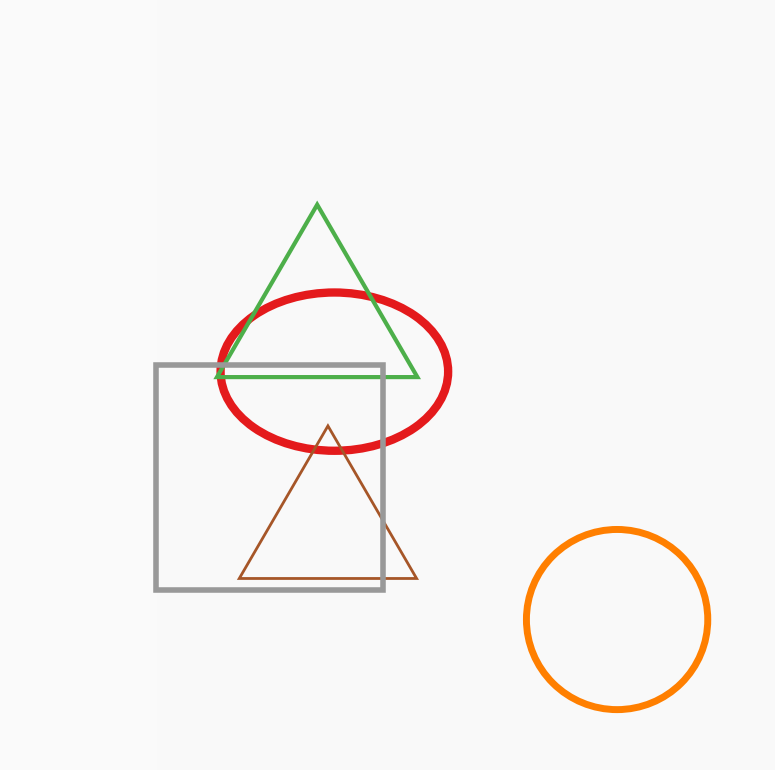[{"shape": "oval", "thickness": 3, "radius": 0.73, "center": [0.431, 0.517]}, {"shape": "triangle", "thickness": 1.5, "radius": 0.75, "center": [0.409, 0.585]}, {"shape": "circle", "thickness": 2.5, "radius": 0.58, "center": [0.796, 0.195]}, {"shape": "triangle", "thickness": 1, "radius": 0.66, "center": [0.423, 0.315]}, {"shape": "square", "thickness": 2, "radius": 0.73, "center": [0.348, 0.38]}]